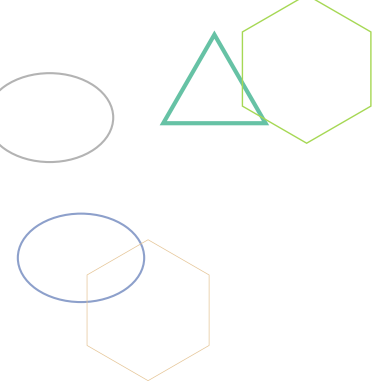[{"shape": "triangle", "thickness": 3, "radius": 0.77, "center": [0.557, 0.757]}, {"shape": "oval", "thickness": 1.5, "radius": 0.82, "center": [0.21, 0.33]}, {"shape": "hexagon", "thickness": 1, "radius": 0.96, "center": [0.797, 0.821]}, {"shape": "hexagon", "thickness": 0.5, "radius": 0.92, "center": [0.385, 0.194]}, {"shape": "oval", "thickness": 1.5, "radius": 0.82, "center": [0.129, 0.695]}]